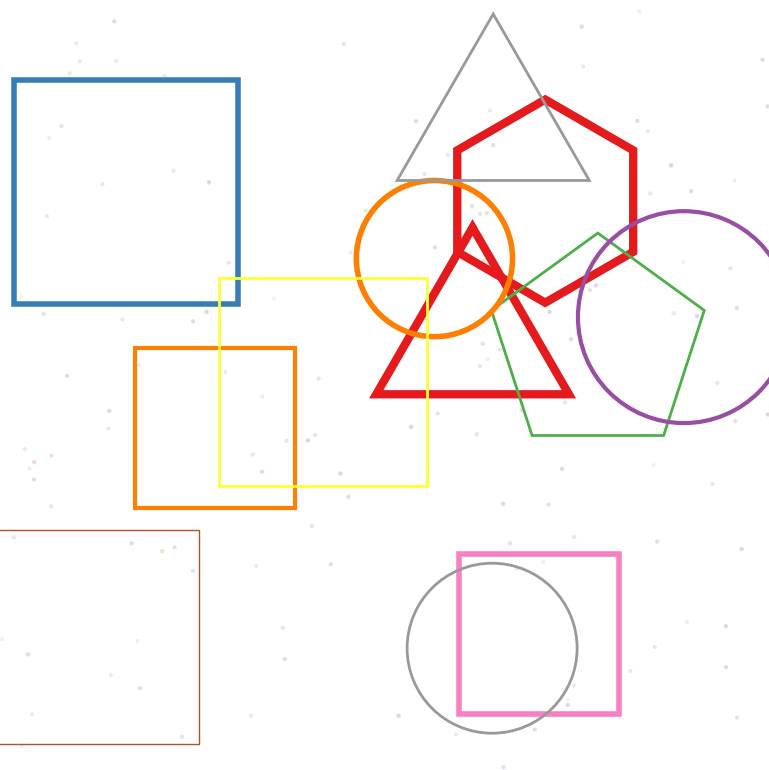[{"shape": "hexagon", "thickness": 3, "radius": 0.66, "center": [0.708, 0.739]}, {"shape": "triangle", "thickness": 3, "radius": 0.72, "center": [0.614, 0.56]}, {"shape": "square", "thickness": 2, "radius": 0.73, "center": [0.163, 0.751]}, {"shape": "pentagon", "thickness": 1, "radius": 0.73, "center": [0.776, 0.552]}, {"shape": "circle", "thickness": 1.5, "radius": 0.69, "center": [0.888, 0.588]}, {"shape": "square", "thickness": 1.5, "radius": 0.52, "center": [0.279, 0.444]}, {"shape": "circle", "thickness": 2, "radius": 0.51, "center": [0.564, 0.664]}, {"shape": "square", "thickness": 1, "radius": 0.68, "center": [0.419, 0.504]}, {"shape": "square", "thickness": 0.5, "radius": 0.69, "center": [0.119, 0.173]}, {"shape": "square", "thickness": 2, "radius": 0.52, "center": [0.7, 0.177]}, {"shape": "circle", "thickness": 1, "radius": 0.55, "center": [0.639, 0.158]}, {"shape": "triangle", "thickness": 1, "radius": 0.72, "center": [0.641, 0.838]}]